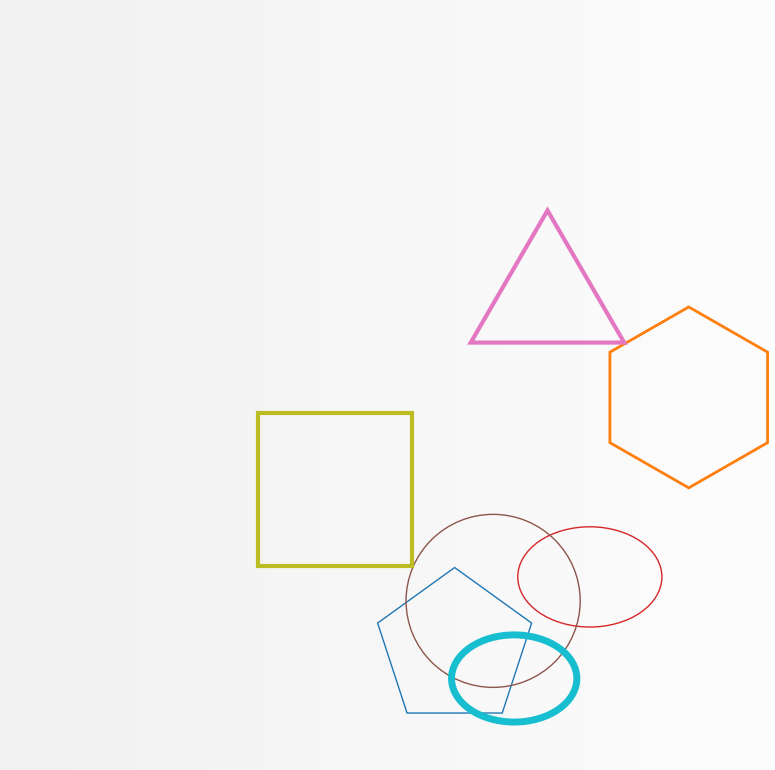[{"shape": "pentagon", "thickness": 0.5, "radius": 0.52, "center": [0.587, 0.159]}, {"shape": "hexagon", "thickness": 1, "radius": 0.59, "center": [0.889, 0.484]}, {"shape": "oval", "thickness": 0.5, "radius": 0.46, "center": [0.761, 0.251]}, {"shape": "circle", "thickness": 0.5, "radius": 0.56, "center": [0.636, 0.22]}, {"shape": "triangle", "thickness": 1.5, "radius": 0.57, "center": [0.706, 0.612]}, {"shape": "square", "thickness": 1.5, "radius": 0.5, "center": [0.432, 0.364]}, {"shape": "oval", "thickness": 2.5, "radius": 0.4, "center": [0.663, 0.119]}]